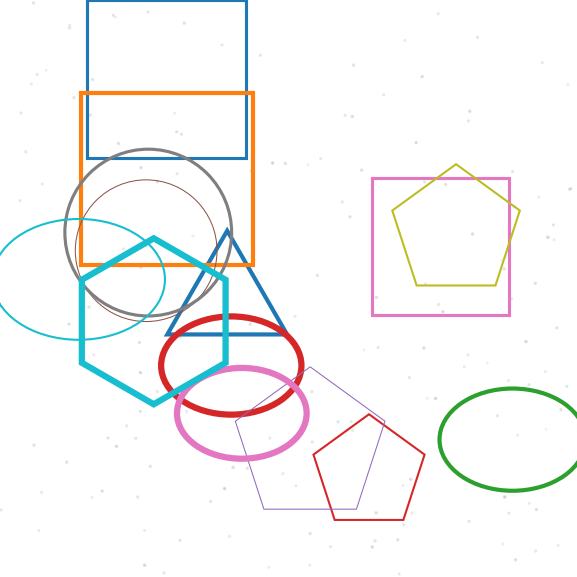[{"shape": "triangle", "thickness": 2, "radius": 0.6, "center": [0.393, 0.48]}, {"shape": "square", "thickness": 1.5, "radius": 0.68, "center": [0.288, 0.862]}, {"shape": "square", "thickness": 2, "radius": 0.75, "center": [0.289, 0.69]}, {"shape": "oval", "thickness": 2, "radius": 0.63, "center": [0.888, 0.238]}, {"shape": "pentagon", "thickness": 1, "radius": 0.51, "center": [0.639, 0.181]}, {"shape": "oval", "thickness": 3, "radius": 0.61, "center": [0.4, 0.366]}, {"shape": "pentagon", "thickness": 0.5, "radius": 0.68, "center": [0.537, 0.228]}, {"shape": "circle", "thickness": 0.5, "radius": 0.61, "center": [0.253, 0.565]}, {"shape": "oval", "thickness": 3, "radius": 0.56, "center": [0.419, 0.283]}, {"shape": "square", "thickness": 1.5, "radius": 0.59, "center": [0.763, 0.572]}, {"shape": "circle", "thickness": 1.5, "radius": 0.72, "center": [0.257, 0.596]}, {"shape": "pentagon", "thickness": 1, "radius": 0.58, "center": [0.79, 0.599]}, {"shape": "oval", "thickness": 1, "radius": 0.75, "center": [0.136, 0.515]}, {"shape": "hexagon", "thickness": 3, "radius": 0.72, "center": [0.266, 0.443]}]